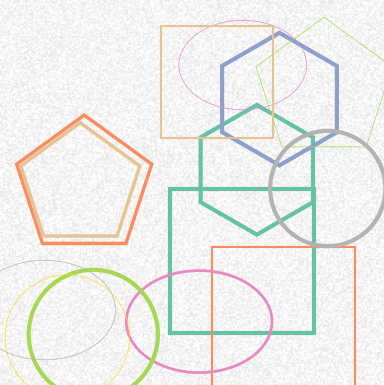[{"shape": "square", "thickness": 3, "radius": 0.94, "center": [0.628, 0.321]}, {"shape": "hexagon", "thickness": 3, "radius": 0.84, "center": [0.667, 0.559]}, {"shape": "square", "thickness": 1.5, "radius": 0.93, "center": [0.736, 0.171]}, {"shape": "pentagon", "thickness": 2.5, "radius": 0.92, "center": [0.219, 0.517]}, {"shape": "hexagon", "thickness": 3, "radius": 0.86, "center": [0.726, 0.743]}, {"shape": "oval", "thickness": 0.5, "radius": 0.83, "center": [0.631, 0.831]}, {"shape": "oval", "thickness": 2, "radius": 0.95, "center": [0.517, 0.165]}, {"shape": "pentagon", "thickness": 0.5, "radius": 0.93, "center": [0.842, 0.769]}, {"shape": "circle", "thickness": 3, "radius": 0.84, "center": [0.242, 0.131]}, {"shape": "circle", "thickness": 0.5, "radius": 0.81, "center": [0.175, 0.124]}, {"shape": "square", "thickness": 1.5, "radius": 0.73, "center": [0.564, 0.786]}, {"shape": "pentagon", "thickness": 2.5, "radius": 0.81, "center": [0.208, 0.519]}, {"shape": "oval", "thickness": 0.5, "radius": 0.92, "center": [0.115, 0.195]}, {"shape": "circle", "thickness": 3, "radius": 0.75, "center": [0.851, 0.51]}]